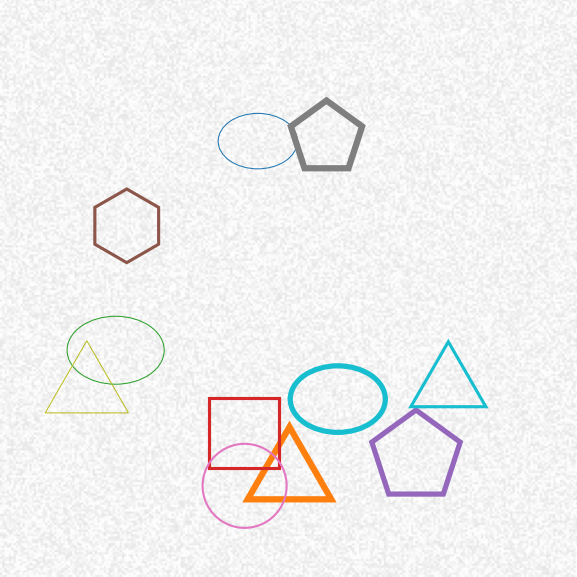[{"shape": "oval", "thickness": 0.5, "radius": 0.34, "center": [0.446, 0.755]}, {"shape": "triangle", "thickness": 3, "radius": 0.42, "center": [0.501, 0.176]}, {"shape": "oval", "thickness": 0.5, "radius": 0.42, "center": [0.2, 0.393]}, {"shape": "square", "thickness": 1.5, "radius": 0.31, "center": [0.422, 0.249]}, {"shape": "pentagon", "thickness": 2.5, "radius": 0.4, "center": [0.72, 0.209]}, {"shape": "hexagon", "thickness": 1.5, "radius": 0.32, "center": [0.219, 0.608]}, {"shape": "circle", "thickness": 1, "radius": 0.36, "center": [0.424, 0.158]}, {"shape": "pentagon", "thickness": 3, "radius": 0.32, "center": [0.565, 0.76]}, {"shape": "triangle", "thickness": 0.5, "radius": 0.42, "center": [0.15, 0.326]}, {"shape": "triangle", "thickness": 1.5, "radius": 0.37, "center": [0.776, 0.332]}, {"shape": "oval", "thickness": 2.5, "radius": 0.41, "center": [0.585, 0.308]}]